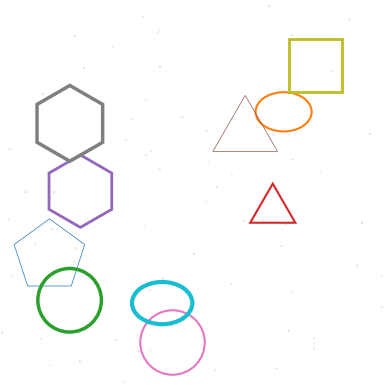[{"shape": "pentagon", "thickness": 0.5, "radius": 0.48, "center": [0.128, 0.335]}, {"shape": "oval", "thickness": 1.5, "radius": 0.36, "center": [0.737, 0.71]}, {"shape": "circle", "thickness": 2.5, "radius": 0.41, "center": [0.181, 0.22]}, {"shape": "triangle", "thickness": 1.5, "radius": 0.34, "center": [0.708, 0.455]}, {"shape": "hexagon", "thickness": 2, "radius": 0.47, "center": [0.209, 0.503]}, {"shape": "triangle", "thickness": 0.5, "radius": 0.49, "center": [0.637, 0.655]}, {"shape": "circle", "thickness": 1.5, "radius": 0.42, "center": [0.448, 0.11]}, {"shape": "hexagon", "thickness": 2.5, "radius": 0.49, "center": [0.181, 0.68]}, {"shape": "square", "thickness": 2, "radius": 0.35, "center": [0.819, 0.83]}, {"shape": "oval", "thickness": 3, "radius": 0.39, "center": [0.421, 0.213]}]